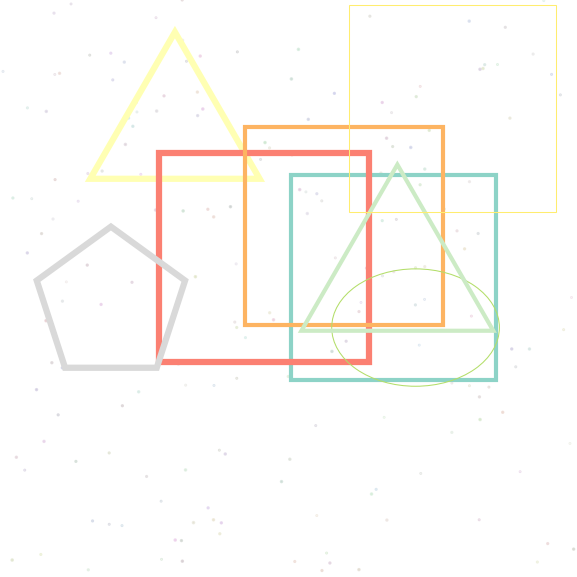[{"shape": "square", "thickness": 2, "radius": 0.89, "center": [0.682, 0.519]}, {"shape": "triangle", "thickness": 3, "radius": 0.85, "center": [0.303, 0.774]}, {"shape": "square", "thickness": 3, "radius": 0.91, "center": [0.457, 0.553]}, {"shape": "square", "thickness": 2, "radius": 0.86, "center": [0.596, 0.608]}, {"shape": "oval", "thickness": 0.5, "radius": 0.73, "center": [0.72, 0.432]}, {"shape": "pentagon", "thickness": 3, "radius": 0.68, "center": [0.192, 0.472]}, {"shape": "triangle", "thickness": 2, "radius": 0.96, "center": [0.688, 0.522]}, {"shape": "square", "thickness": 0.5, "radius": 0.9, "center": [0.784, 0.811]}]